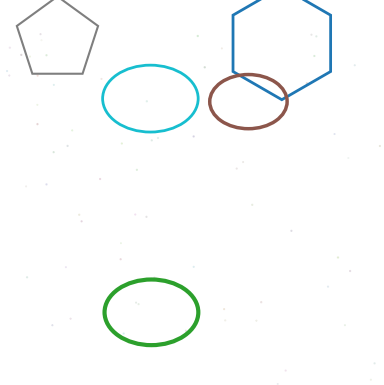[{"shape": "hexagon", "thickness": 2, "radius": 0.73, "center": [0.732, 0.887]}, {"shape": "oval", "thickness": 3, "radius": 0.61, "center": [0.393, 0.189]}, {"shape": "oval", "thickness": 2.5, "radius": 0.5, "center": [0.645, 0.736]}, {"shape": "pentagon", "thickness": 1.5, "radius": 0.55, "center": [0.149, 0.898]}, {"shape": "oval", "thickness": 2, "radius": 0.62, "center": [0.391, 0.744]}]